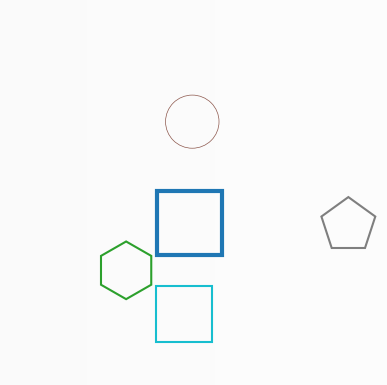[{"shape": "square", "thickness": 3, "radius": 0.42, "center": [0.489, 0.422]}, {"shape": "hexagon", "thickness": 1.5, "radius": 0.37, "center": [0.325, 0.298]}, {"shape": "circle", "thickness": 0.5, "radius": 0.34, "center": [0.496, 0.684]}, {"shape": "pentagon", "thickness": 1.5, "radius": 0.37, "center": [0.899, 0.415]}, {"shape": "square", "thickness": 1.5, "radius": 0.36, "center": [0.475, 0.184]}]